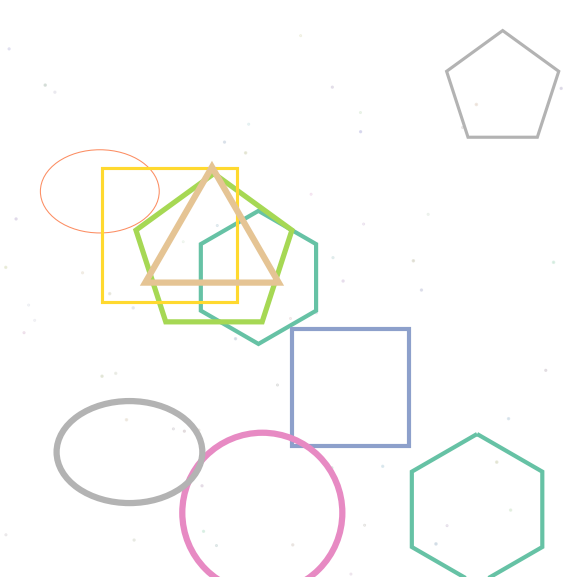[{"shape": "hexagon", "thickness": 2, "radius": 0.65, "center": [0.826, 0.117]}, {"shape": "hexagon", "thickness": 2, "radius": 0.58, "center": [0.448, 0.519]}, {"shape": "oval", "thickness": 0.5, "radius": 0.51, "center": [0.173, 0.668]}, {"shape": "square", "thickness": 2, "radius": 0.5, "center": [0.607, 0.329]}, {"shape": "circle", "thickness": 3, "radius": 0.69, "center": [0.454, 0.111]}, {"shape": "pentagon", "thickness": 2.5, "radius": 0.71, "center": [0.37, 0.557]}, {"shape": "square", "thickness": 1.5, "radius": 0.58, "center": [0.293, 0.592]}, {"shape": "triangle", "thickness": 3, "radius": 0.67, "center": [0.367, 0.576]}, {"shape": "pentagon", "thickness": 1.5, "radius": 0.51, "center": [0.87, 0.844]}, {"shape": "oval", "thickness": 3, "radius": 0.63, "center": [0.224, 0.216]}]